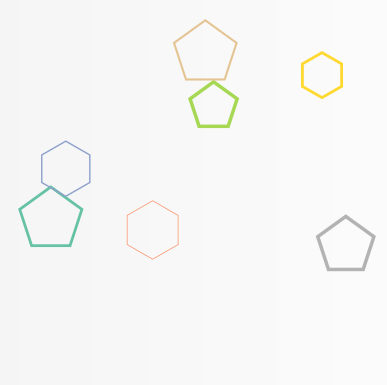[{"shape": "pentagon", "thickness": 2, "radius": 0.42, "center": [0.131, 0.43]}, {"shape": "hexagon", "thickness": 0.5, "radius": 0.38, "center": [0.394, 0.403]}, {"shape": "hexagon", "thickness": 1, "radius": 0.36, "center": [0.17, 0.562]}, {"shape": "pentagon", "thickness": 2.5, "radius": 0.32, "center": [0.551, 0.724]}, {"shape": "hexagon", "thickness": 2, "radius": 0.29, "center": [0.831, 0.805]}, {"shape": "pentagon", "thickness": 1.5, "radius": 0.42, "center": [0.53, 0.862]}, {"shape": "pentagon", "thickness": 2.5, "radius": 0.38, "center": [0.892, 0.362]}]